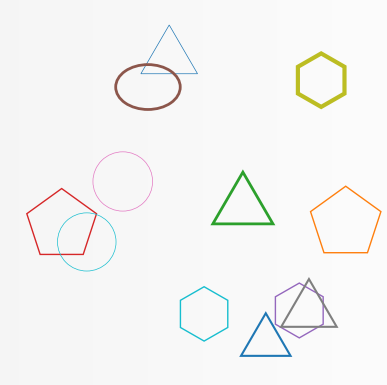[{"shape": "triangle", "thickness": 0.5, "radius": 0.42, "center": [0.437, 0.851]}, {"shape": "triangle", "thickness": 1.5, "radius": 0.37, "center": [0.686, 0.113]}, {"shape": "pentagon", "thickness": 1, "radius": 0.48, "center": [0.892, 0.421]}, {"shape": "triangle", "thickness": 2, "radius": 0.45, "center": [0.627, 0.463]}, {"shape": "pentagon", "thickness": 1, "radius": 0.47, "center": [0.159, 0.416]}, {"shape": "hexagon", "thickness": 1, "radius": 0.36, "center": [0.772, 0.194]}, {"shape": "oval", "thickness": 2, "radius": 0.42, "center": [0.382, 0.774]}, {"shape": "circle", "thickness": 0.5, "radius": 0.38, "center": [0.317, 0.529]}, {"shape": "triangle", "thickness": 1.5, "radius": 0.41, "center": [0.797, 0.192]}, {"shape": "hexagon", "thickness": 3, "radius": 0.35, "center": [0.829, 0.792]}, {"shape": "circle", "thickness": 0.5, "radius": 0.38, "center": [0.224, 0.372]}, {"shape": "hexagon", "thickness": 1, "radius": 0.35, "center": [0.527, 0.185]}]